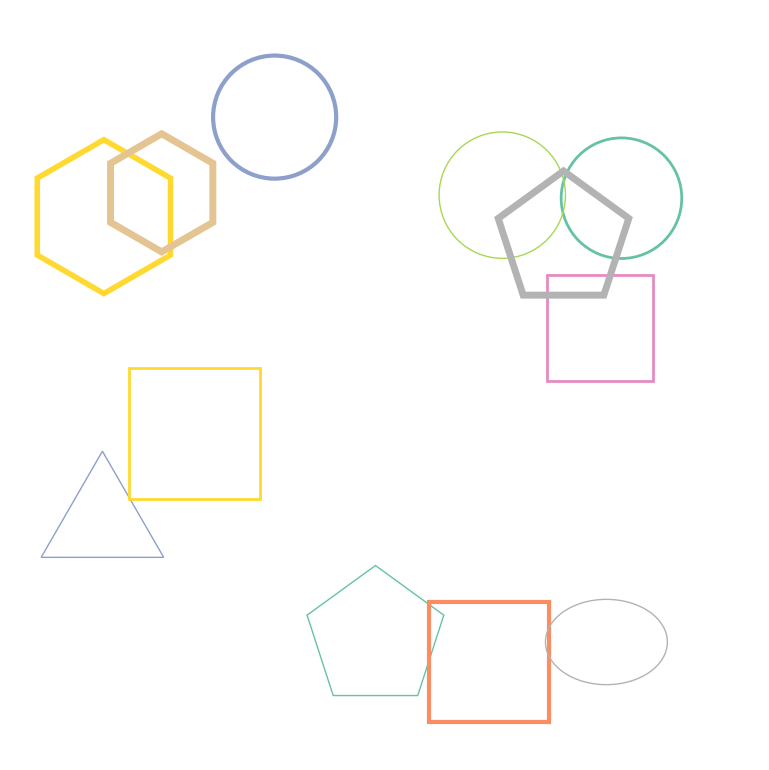[{"shape": "circle", "thickness": 1, "radius": 0.39, "center": [0.807, 0.743]}, {"shape": "pentagon", "thickness": 0.5, "radius": 0.47, "center": [0.488, 0.172]}, {"shape": "square", "thickness": 1.5, "radius": 0.39, "center": [0.635, 0.14]}, {"shape": "triangle", "thickness": 0.5, "radius": 0.46, "center": [0.133, 0.322]}, {"shape": "circle", "thickness": 1.5, "radius": 0.4, "center": [0.357, 0.848]}, {"shape": "square", "thickness": 1, "radius": 0.34, "center": [0.779, 0.574]}, {"shape": "circle", "thickness": 0.5, "radius": 0.41, "center": [0.652, 0.747]}, {"shape": "square", "thickness": 1, "radius": 0.43, "center": [0.253, 0.437]}, {"shape": "hexagon", "thickness": 2, "radius": 0.5, "center": [0.135, 0.719]}, {"shape": "hexagon", "thickness": 2.5, "radius": 0.38, "center": [0.21, 0.75]}, {"shape": "oval", "thickness": 0.5, "radius": 0.4, "center": [0.788, 0.166]}, {"shape": "pentagon", "thickness": 2.5, "radius": 0.45, "center": [0.732, 0.689]}]